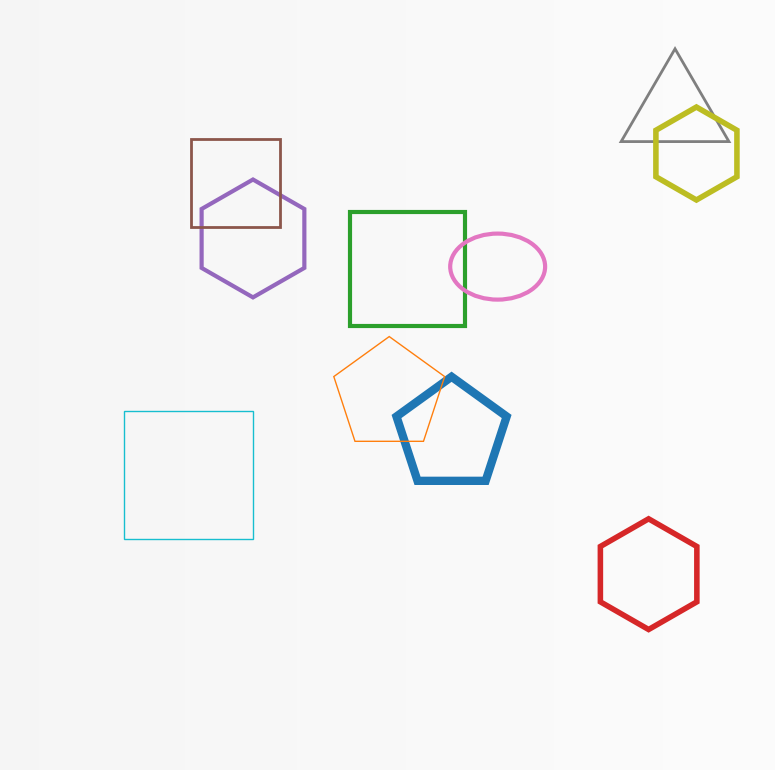[{"shape": "pentagon", "thickness": 3, "radius": 0.37, "center": [0.583, 0.436]}, {"shape": "pentagon", "thickness": 0.5, "radius": 0.38, "center": [0.502, 0.488]}, {"shape": "square", "thickness": 1.5, "radius": 0.37, "center": [0.526, 0.65]}, {"shape": "hexagon", "thickness": 2, "radius": 0.36, "center": [0.837, 0.254]}, {"shape": "hexagon", "thickness": 1.5, "radius": 0.38, "center": [0.326, 0.69]}, {"shape": "square", "thickness": 1, "radius": 0.29, "center": [0.304, 0.762]}, {"shape": "oval", "thickness": 1.5, "radius": 0.31, "center": [0.642, 0.654]}, {"shape": "triangle", "thickness": 1, "radius": 0.4, "center": [0.871, 0.856]}, {"shape": "hexagon", "thickness": 2, "radius": 0.3, "center": [0.899, 0.801]}, {"shape": "square", "thickness": 0.5, "radius": 0.41, "center": [0.243, 0.383]}]